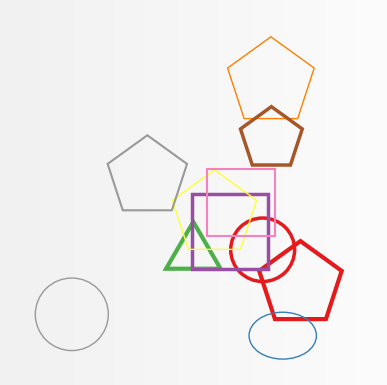[{"shape": "circle", "thickness": 2.5, "radius": 0.41, "center": [0.678, 0.351]}, {"shape": "pentagon", "thickness": 3, "radius": 0.56, "center": [0.775, 0.262]}, {"shape": "oval", "thickness": 1, "radius": 0.43, "center": [0.73, 0.128]}, {"shape": "triangle", "thickness": 3, "radius": 0.41, "center": [0.499, 0.343]}, {"shape": "square", "thickness": 2.5, "radius": 0.49, "center": [0.593, 0.399]}, {"shape": "pentagon", "thickness": 1, "radius": 0.59, "center": [0.699, 0.787]}, {"shape": "pentagon", "thickness": 1, "radius": 0.57, "center": [0.554, 0.445]}, {"shape": "pentagon", "thickness": 2.5, "radius": 0.42, "center": [0.7, 0.639]}, {"shape": "square", "thickness": 1.5, "radius": 0.43, "center": [0.622, 0.474]}, {"shape": "circle", "thickness": 1, "radius": 0.47, "center": [0.185, 0.184]}, {"shape": "pentagon", "thickness": 1.5, "radius": 0.54, "center": [0.38, 0.541]}]